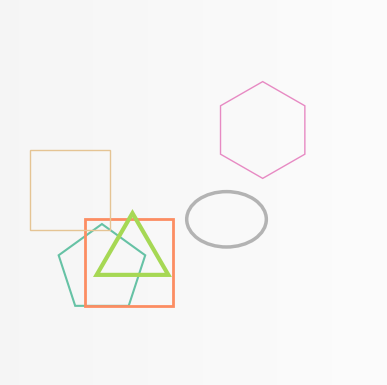[{"shape": "pentagon", "thickness": 1.5, "radius": 0.59, "center": [0.263, 0.301]}, {"shape": "square", "thickness": 2, "radius": 0.56, "center": [0.333, 0.318]}, {"shape": "hexagon", "thickness": 1, "radius": 0.63, "center": [0.678, 0.662]}, {"shape": "triangle", "thickness": 3, "radius": 0.53, "center": [0.342, 0.339]}, {"shape": "square", "thickness": 1, "radius": 0.52, "center": [0.181, 0.506]}, {"shape": "oval", "thickness": 2.5, "radius": 0.51, "center": [0.585, 0.43]}]